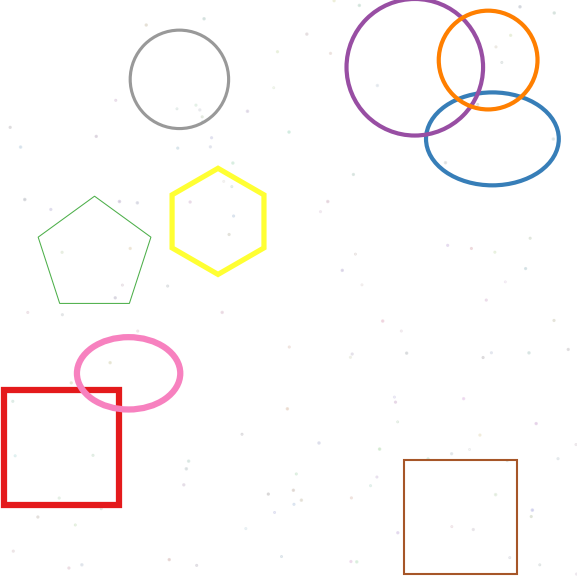[{"shape": "square", "thickness": 3, "radius": 0.5, "center": [0.107, 0.224]}, {"shape": "oval", "thickness": 2, "radius": 0.57, "center": [0.853, 0.759]}, {"shape": "pentagon", "thickness": 0.5, "radius": 0.51, "center": [0.164, 0.557]}, {"shape": "circle", "thickness": 2, "radius": 0.59, "center": [0.718, 0.883]}, {"shape": "circle", "thickness": 2, "radius": 0.43, "center": [0.845, 0.895]}, {"shape": "hexagon", "thickness": 2.5, "radius": 0.46, "center": [0.378, 0.616]}, {"shape": "square", "thickness": 1, "radius": 0.49, "center": [0.798, 0.104]}, {"shape": "oval", "thickness": 3, "radius": 0.45, "center": [0.223, 0.353]}, {"shape": "circle", "thickness": 1.5, "radius": 0.43, "center": [0.311, 0.862]}]